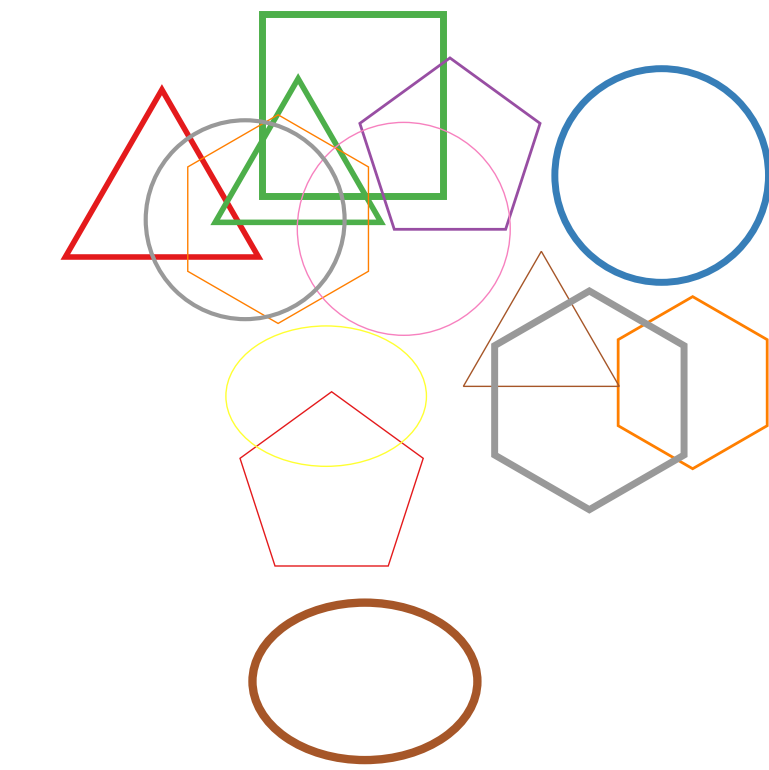[{"shape": "pentagon", "thickness": 0.5, "radius": 0.63, "center": [0.431, 0.366]}, {"shape": "triangle", "thickness": 2, "radius": 0.72, "center": [0.21, 0.739]}, {"shape": "circle", "thickness": 2.5, "radius": 0.69, "center": [0.859, 0.772]}, {"shape": "square", "thickness": 2.5, "radius": 0.59, "center": [0.458, 0.864]}, {"shape": "triangle", "thickness": 2, "radius": 0.62, "center": [0.387, 0.773]}, {"shape": "pentagon", "thickness": 1, "radius": 0.62, "center": [0.584, 0.802]}, {"shape": "hexagon", "thickness": 0.5, "radius": 0.68, "center": [0.361, 0.715]}, {"shape": "hexagon", "thickness": 1, "radius": 0.56, "center": [0.9, 0.503]}, {"shape": "oval", "thickness": 0.5, "radius": 0.65, "center": [0.424, 0.486]}, {"shape": "oval", "thickness": 3, "radius": 0.73, "center": [0.474, 0.115]}, {"shape": "triangle", "thickness": 0.5, "radius": 0.58, "center": [0.703, 0.557]}, {"shape": "circle", "thickness": 0.5, "radius": 0.69, "center": [0.524, 0.703]}, {"shape": "circle", "thickness": 1.5, "radius": 0.65, "center": [0.318, 0.715]}, {"shape": "hexagon", "thickness": 2.5, "radius": 0.71, "center": [0.765, 0.48]}]